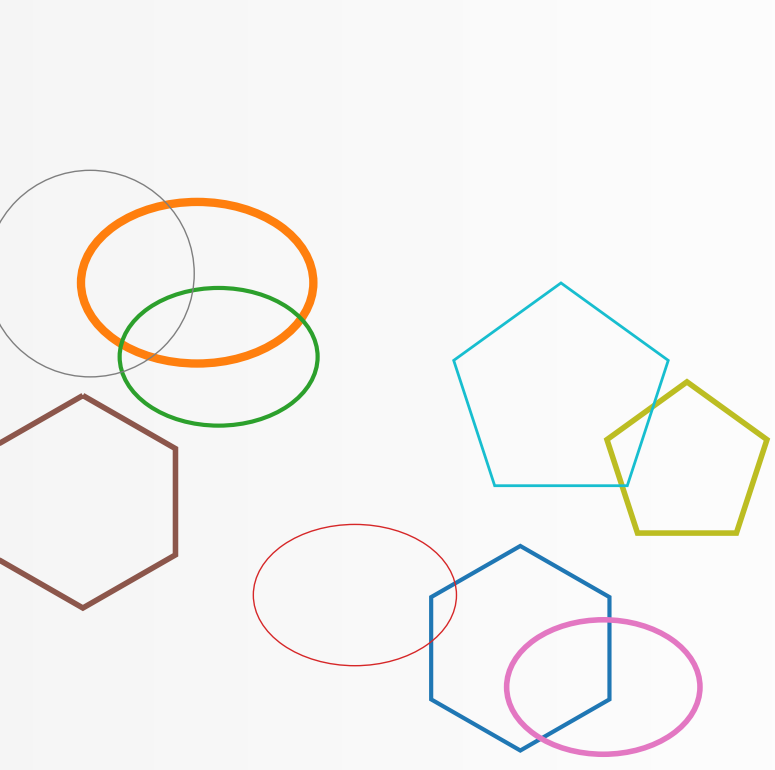[{"shape": "hexagon", "thickness": 1.5, "radius": 0.66, "center": [0.671, 0.158]}, {"shape": "oval", "thickness": 3, "radius": 0.75, "center": [0.254, 0.633]}, {"shape": "oval", "thickness": 1.5, "radius": 0.64, "center": [0.282, 0.537]}, {"shape": "oval", "thickness": 0.5, "radius": 0.66, "center": [0.458, 0.227]}, {"shape": "hexagon", "thickness": 2, "radius": 0.69, "center": [0.107, 0.348]}, {"shape": "oval", "thickness": 2, "radius": 0.62, "center": [0.778, 0.108]}, {"shape": "circle", "thickness": 0.5, "radius": 0.67, "center": [0.116, 0.645]}, {"shape": "pentagon", "thickness": 2, "radius": 0.54, "center": [0.886, 0.396]}, {"shape": "pentagon", "thickness": 1, "radius": 0.73, "center": [0.724, 0.487]}]